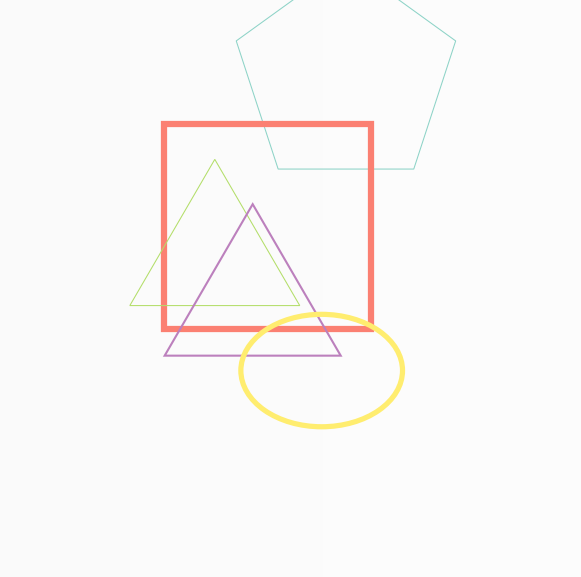[{"shape": "pentagon", "thickness": 0.5, "radius": 0.99, "center": [0.595, 0.867]}, {"shape": "square", "thickness": 3, "radius": 0.89, "center": [0.46, 0.607]}, {"shape": "triangle", "thickness": 0.5, "radius": 0.84, "center": [0.37, 0.554]}, {"shape": "triangle", "thickness": 1, "radius": 0.87, "center": [0.435, 0.471]}, {"shape": "oval", "thickness": 2.5, "radius": 0.7, "center": [0.553, 0.357]}]